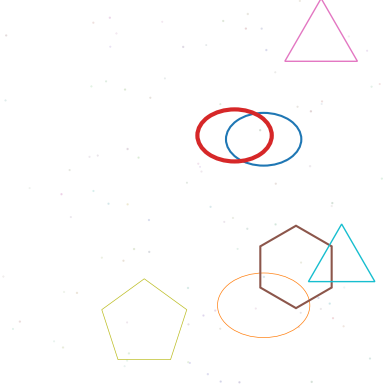[{"shape": "oval", "thickness": 1.5, "radius": 0.49, "center": [0.685, 0.638]}, {"shape": "oval", "thickness": 0.5, "radius": 0.6, "center": [0.685, 0.207]}, {"shape": "oval", "thickness": 3, "radius": 0.48, "center": [0.609, 0.648]}, {"shape": "hexagon", "thickness": 1.5, "radius": 0.53, "center": [0.769, 0.307]}, {"shape": "triangle", "thickness": 1, "radius": 0.54, "center": [0.834, 0.895]}, {"shape": "pentagon", "thickness": 0.5, "radius": 0.58, "center": [0.375, 0.16]}, {"shape": "triangle", "thickness": 1, "radius": 0.5, "center": [0.887, 0.318]}]